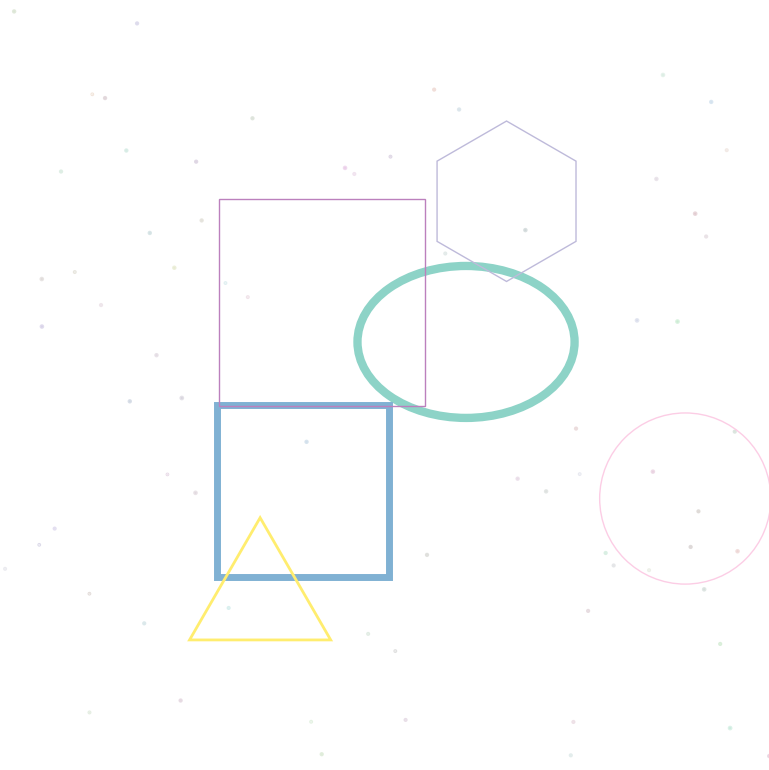[{"shape": "oval", "thickness": 3, "radius": 0.7, "center": [0.605, 0.556]}, {"shape": "hexagon", "thickness": 0.5, "radius": 0.52, "center": [0.658, 0.739]}, {"shape": "square", "thickness": 2.5, "radius": 0.56, "center": [0.394, 0.362]}, {"shape": "circle", "thickness": 0.5, "radius": 0.56, "center": [0.89, 0.353]}, {"shape": "square", "thickness": 0.5, "radius": 0.67, "center": [0.418, 0.607]}, {"shape": "triangle", "thickness": 1, "radius": 0.53, "center": [0.338, 0.222]}]